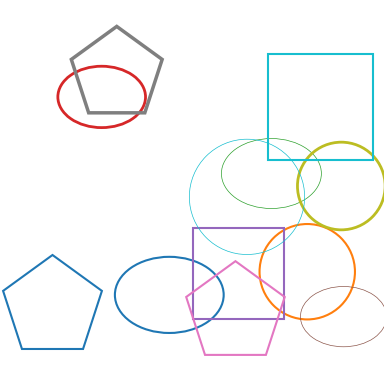[{"shape": "pentagon", "thickness": 1.5, "radius": 0.67, "center": [0.136, 0.203]}, {"shape": "oval", "thickness": 1.5, "radius": 0.71, "center": [0.44, 0.234]}, {"shape": "circle", "thickness": 1.5, "radius": 0.62, "center": [0.798, 0.294]}, {"shape": "oval", "thickness": 0.5, "radius": 0.65, "center": [0.705, 0.549]}, {"shape": "oval", "thickness": 2, "radius": 0.57, "center": [0.264, 0.748]}, {"shape": "square", "thickness": 1.5, "radius": 0.59, "center": [0.62, 0.29]}, {"shape": "oval", "thickness": 0.5, "radius": 0.56, "center": [0.892, 0.178]}, {"shape": "pentagon", "thickness": 1.5, "radius": 0.67, "center": [0.612, 0.187]}, {"shape": "pentagon", "thickness": 2.5, "radius": 0.62, "center": [0.303, 0.807]}, {"shape": "circle", "thickness": 2, "radius": 0.57, "center": [0.886, 0.517]}, {"shape": "square", "thickness": 1.5, "radius": 0.69, "center": [0.832, 0.722]}, {"shape": "circle", "thickness": 0.5, "radius": 0.75, "center": [0.642, 0.489]}]